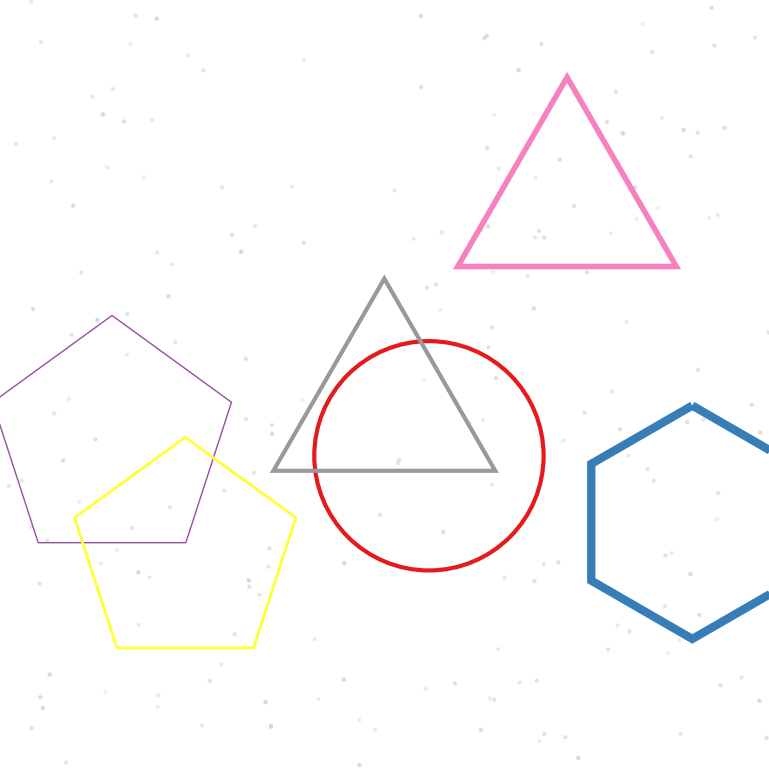[{"shape": "circle", "thickness": 1.5, "radius": 0.74, "center": [0.557, 0.408]}, {"shape": "hexagon", "thickness": 3, "radius": 0.76, "center": [0.899, 0.322]}, {"shape": "pentagon", "thickness": 0.5, "radius": 0.82, "center": [0.145, 0.427]}, {"shape": "pentagon", "thickness": 1, "radius": 0.76, "center": [0.241, 0.281]}, {"shape": "triangle", "thickness": 2, "radius": 0.82, "center": [0.736, 0.736]}, {"shape": "triangle", "thickness": 1.5, "radius": 0.83, "center": [0.499, 0.472]}]